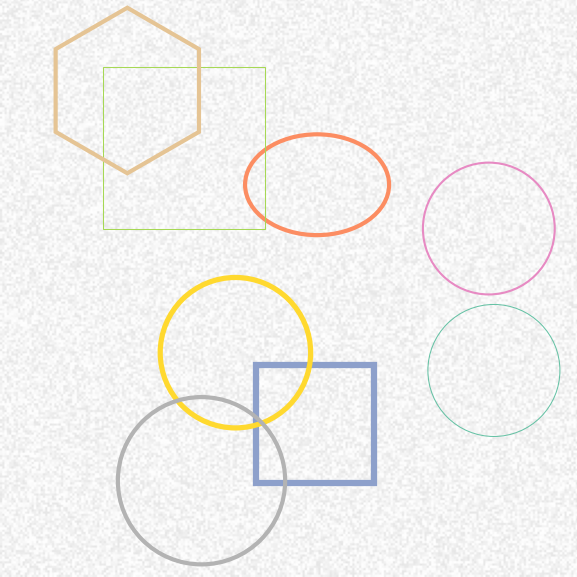[{"shape": "circle", "thickness": 0.5, "radius": 0.57, "center": [0.855, 0.358]}, {"shape": "oval", "thickness": 2, "radius": 0.62, "center": [0.549, 0.679]}, {"shape": "square", "thickness": 3, "radius": 0.51, "center": [0.546, 0.265]}, {"shape": "circle", "thickness": 1, "radius": 0.57, "center": [0.846, 0.603]}, {"shape": "square", "thickness": 0.5, "radius": 0.7, "center": [0.319, 0.742]}, {"shape": "circle", "thickness": 2.5, "radius": 0.65, "center": [0.408, 0.388]}, {"shape": "hexagon", "thickness": 2, "radius": 0.72, "center": [0.22, 0.842]}, {"shape": "circle", "thickness": 2, "radius": 0.72, "center": [0.349, 0.167]}]